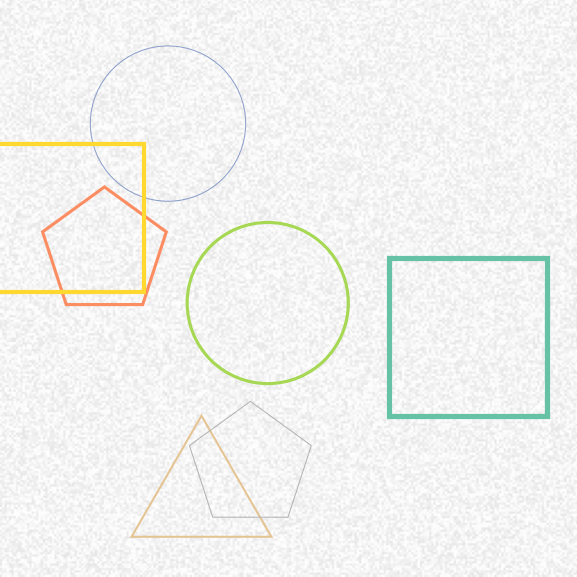[{"shape": "square", "thickness": 2.5, "radius": 0.68, "center": [0.811, 0.415]}, {"shape": "pentagon", "thickness": 1.5, "radius": 0.56, "center": [0.181, 0.563]}, {"shape": "circle", "thickness": 0.5, "radius": 0.67, "center": [0.291, 0.785]}, {"shape": "circle", "thickness": 1.5, "radius": 0.7, "center": [0.464, 0.474]}, {"shape": "square", "thickness": 2, "radius": 0.64, "center": [0.121, 0.622]}, {"shape": "triangle", "thickness": 1, "radius": 0.7, "center": [0.349, 0.14]}, {"shape": "pentagon", "thickness": 0.5, "radius": 0.55, "center": [0.434, 0.193]}]